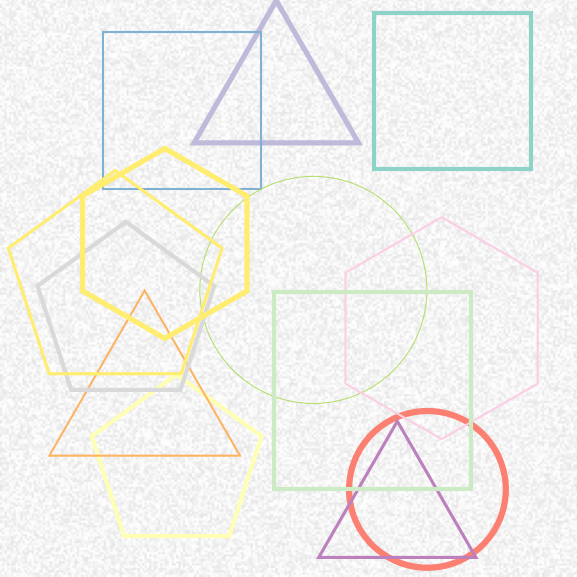[{"shape": "square", "thickness": 2, "radius": 0.68, "center": [0.783, 0.841]}, {"shape": "pentagon", "thickness": 2, "radius": 0.77, "center": [0.306, 0.196]}, {"shape": "triangle", "thickness": 2.5, "radius": 0.82, "center": [0.478, 0.834]}, {"shape": "circle", "thickness": 3, "radius": 0.68, "center": [0.74, 0.152]}, {"shape": "square", "thickness": 1, "radius": 0.68, "center": [0.315, 0.807]}, {"shape": "triangle", "thickness": 1, "radius": 0.95, "center": [0.25, 0.305]}, {"shape": "circle", "thickness": 0.5, "radius": 0.98, "center": [0.543, 0.497]}, {"shape": "hexagon", "thickness": 1, "radius": 0.96, "center": [0.765, 0.431]}, {"shape": "pentagon", "thickness": 2, "radius": 0.8, "center": [0.218, 0.454]}, {"shape": "triangle", "thickness": 1.5, "radius": 0.79, "center": [0.688, 0.112]}, {"shape": "square", "thickness": 2, "radius": 0.85, "center": [0.645, 0.323]}, {"shape": "pentagon", "thickness": 1.5, "radius": 0.97, "center": [0.199, 0.509]}, {"shape": "hexagon", "thickness": 2.5, "radius": 0.82, "center": [0.285, 0.578]}]